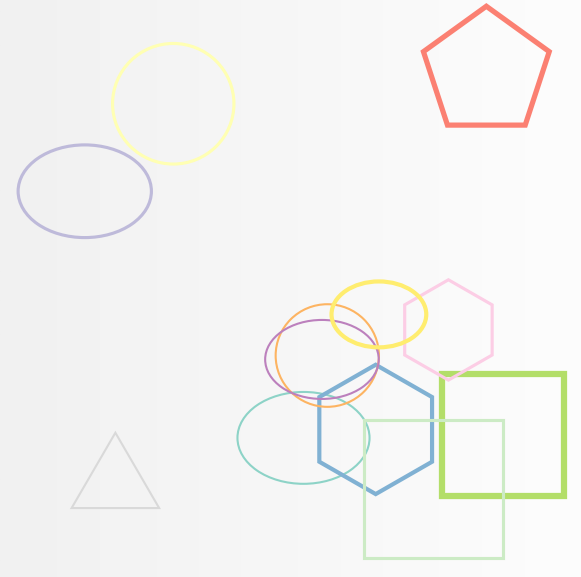[{"shape": "oval", "thickness": 1, "radius": 0.57, "center": [0.522, 0.241]}, {"shape": "circle", "thickness": 1.5, "radius": 0.52, "center": [0.298, 0.819]}, {"shape": "oval", "thickness": 1.5, "radius": 0.57, "center": [0.146, 0.668]}, {"shape": "pentagon", "thickness": 2.5, "radius": 0.57, "center": [0.837, 0.875]}, {"shape": "hexagon", "thickness": 2, "radius": 0.56, "center": [0.646, 0.256]}, {"shape": "circle", "thickness": 1, "radius": 0.44, "center": [0.563, 0.383]}, {"shape": "square", "thickness": 3, "radius": 0.53, "center": [0.865, 0.246]}, {"shape": "hexagon", "thickness": 1.5, "radius": 0.43, "center": [0.771, 0.428]}, {"shape": "triangle", "thickness": 1, "radius": 0.43, "center": [0.199, 0.163]}, {"shape": "oval", "thickness": 1, "radius": 0.49, "center": [0.554, 0.377]}, {"shape": "square", "thickness": 1.5, "radius": 0.6, "center": [0.745, 0.152]}, {"shape": "oval", "thickness": 2, "radius": 0.41, "center": [0.652, 0.455]}]